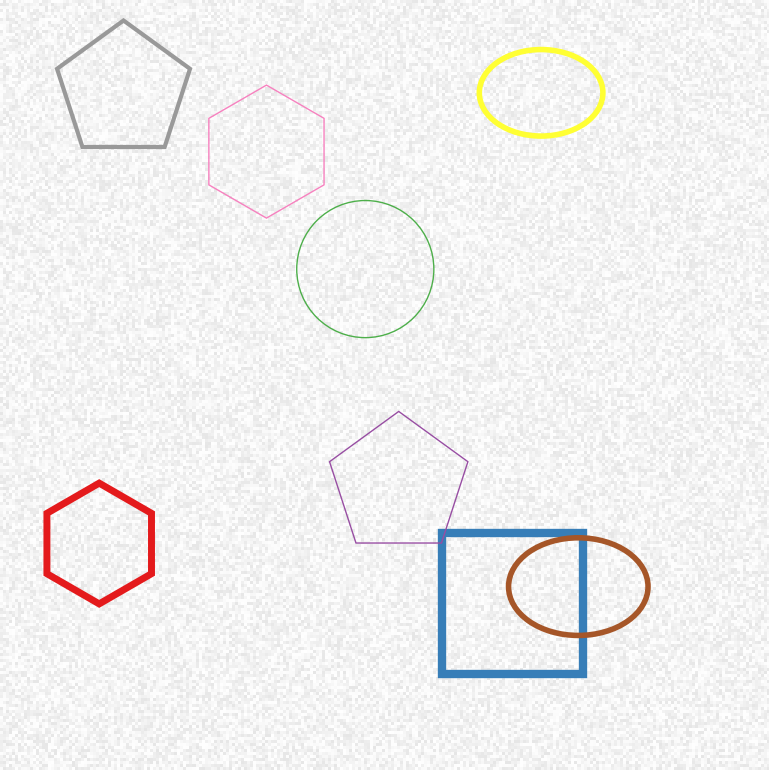[{"shape": "hexagon", "thickness": 2.5, "radius": 0.39, "center": [0.129, 0.294]}, {"shape": "square", "thickness": 3, "radius": 0.46, "center": [0.665, 0.216]}, {"shape": "circle", "thickness": 0.5, "radius": 0.45, "center": [0.474, 0.651]}, {"shape": "pentagon", "thickness": 0.5, "radius": 0.47, "center": [0.518, 0.371]}, {"shape": "oval", "thickness": 2, "radius": 0.4, "center": [0.703, 0.879]}, {"shape": "oval", "thickness": 2, "radius": 0.45, "center": [0.751, 0.238]}, {"shape": "hexagon", "thickness": 0.5, "radius": 0.43, "center": [0.346, 0.803]}, {"shape": "pentagon", "thickness": 1.5, "radius": 0.45, "center": [0.16, 0.883]}]